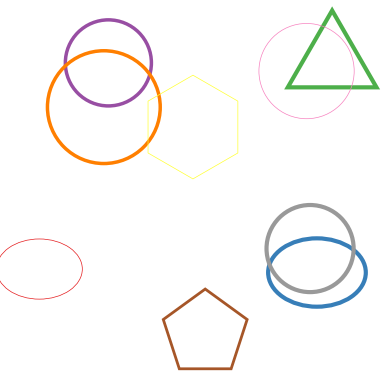[{"shape": "oval", "thickness": 0.5, "radius": 0.56, "center": [0.102, 0.301]}, {"shape": "oval", "thickness": 3, "radius": 0.63, "center": [0.823, 0.292]}, {"shape": "triangle", "thickness": 3, "radius": 0.67, "center": [0.863, 0.84]}, {"shape": "circle", "thickness": 2.5, "radius": 0.56, "center": [0.281, 0.837]}, {"shape": "circle", "thickness": 2.5, "radius": 0.73, "center": [0.27, 0.722]}, {"shape": "hexagon", "thickness": 0.5, "radius": 0.67, "center": [0.501, 0.67]}, {"shape": "pentagon", "thickness": 2, "radius": 0.57, "center": [0.533, 0.135]}, {"shape": "circle", "thickness": 0.5, "radius": 0.62, "center": [0.796, 0.815]}, {"shape": "circle", "thickness": 3, "radius": 0.57, "center": [0.805, 0.354]}]